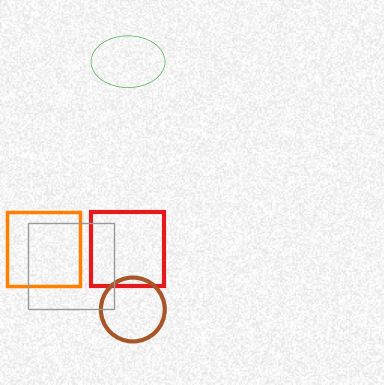[{"shape": "square", "thickness": 3, "radius": 0.48, "center": [0.331, 0.354]}, {"shape": "oval", "thickness": 0.5, "radius": 0.48, "center": [0.333, 0.84]}, {"shape": "square", "thickness": 2.5, "radius": 0.48, "center": [0.113, 0.353]}, {"shape": "circle", "thickness": 3, "radius": 0.41, "center": [0.345, 0.196]}, {"shape": "square", "thickness": 1, "radius": 0.56, "center": [0.185, 0.31]}]